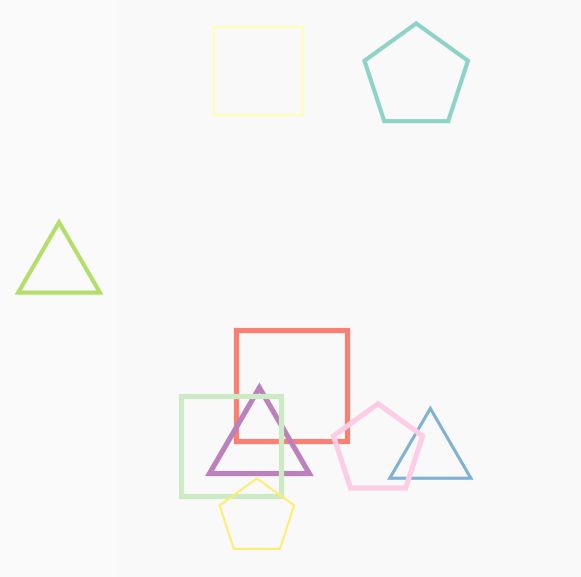[{"shape": "pentagon", "thickness": 2, "radius": 0.47, "center": [0.716, 0.865]}, {"shape": "square", "thickness": 1, "radius": 0.38, "center": [0.445, 0.877]}, {"shape": "square", "thickness": 2.5, "radius": 0.48, "center": [0.501, 0.332]}, {"shape": "triangle", "thickness": 1.5, "radius": 0.4, "center": [0.74, 0.211]}, {"shape": "triangle", "thickness": 2, "radius": 0.41, "center": [0.102, 0.533]}, {"shape": "pentagon", "thickness": 2.5, "radius": 0.4, "center": [0.65, 0.219]}, {"shape": "triangle", "thickness": 2.5, "radius": 0.5, "center": [0.446, 0.229]}, {"shape": "square", "thickness": 2.5, "radius": 0.43, "center": [0.397, 0.227]}, {"shape": "pentagon", "thickness": 1, "radius": 0.34, "center": [0.442, 0.103]}]